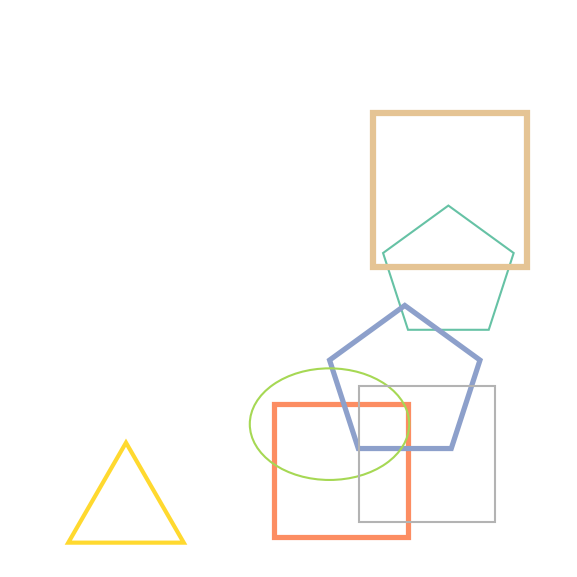[{"shape": "pentagon", "thickness": 1, "radius": 0.59, "center": [0.776, 0.524]}, {"shape": "square", "thickness": 2.5, "radius": 0.58, "center": [0.59, 0.185]}, {"shape": "pentagon", "thickness": 2.5, "radius": 0.68, "center": [0.701, 0.333]}, {"shape": "oval", "thickness": 1, "radius": 0.69, "center": [0.571, 0.265]}, {"shape": "triangle", "thickness": 2, "radius": 0.58, "center": [0.218, 0.117]}, {"shape": "square", "thickness": 3, "radius": 0.67, "center": [0.779, 0.67]}, {"shape": "square", "thickness": 1, "radius": 0.59, "center": [0.74, 0.213]}]